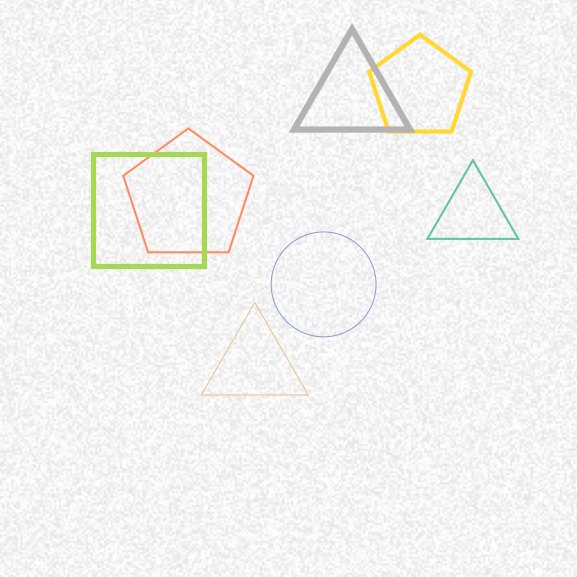[{"shape": "triangle", "thickness": 1, "radius": 0.45, "center": [0.819, 0.631]}, {"shape": "pentagon", "thickness": 1, "radius": 0.59, "center": [0.326, 0.658]}, {"shape": "circle", "thickness": 0.5, "radius": 0.45, "center": [0.56, 0.507]}, {"shape": "square", "thickness": 2.5, "radius": 0.48, "center": [0.257, 0.636]}, {"shape": "pentagon", "thickness": 2, "radius": 0.46, "center": [0.727, 0.846]}, {"shape": "triangle", "thickness": 0.5, "radius": 0.53, "center": [0.441, 0.369]}, {"shape": "triangle", "thickness": 3, "radius": 0.58, "center": [0.61, 0.833]}]